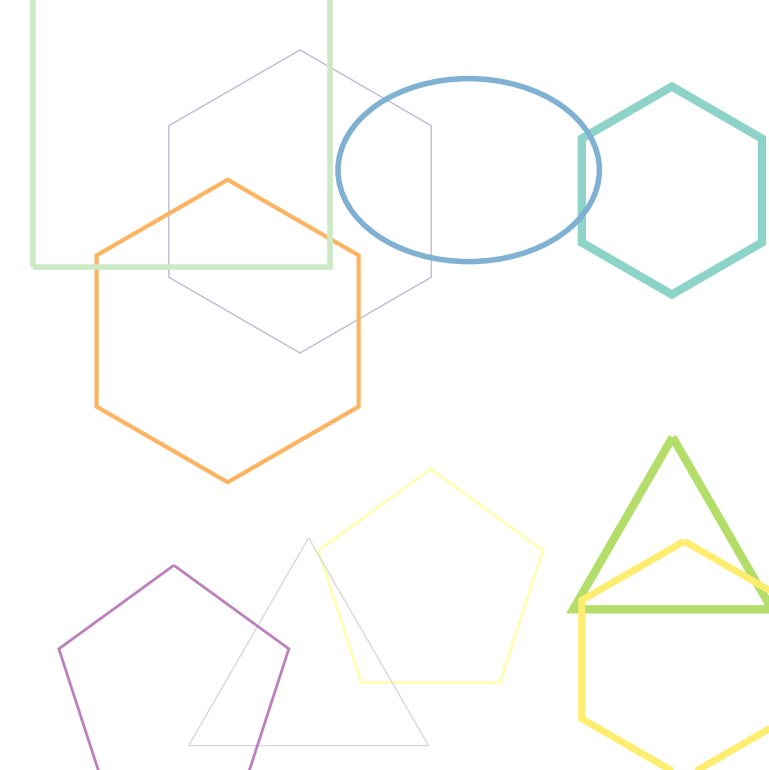[{"shape": "hexagon", "thickness": 3, "radius": 0.68, "center": [0.873, 0.753]}, {"shape": "pentagon", "thickness": 1, "radius": 0.77, "center": [0.559, 0.238]}, {"shape": "hexagon", "thickness": 0.5, "radius": 0.98, "center": [0.39, 0.738]}, {"shape": "oval", "thickness": 2, "radius": 0.85, "center": [0.609, 0.779]}, {"shape": "hexagon", "thickness": 1.5, "radius": 0.98, "center": [0.296, 0.57]}, {"shape": "triangle", "thickness": 3, "radius": 0.75, "center": [0.873, 0.283]}, {"shape": "triangle", "thickness": 0.5, "radius": 0.9, "center": [0.401, 0.122]}, {"shape": "pentagon", "thickness": 1, "radius": 0.79, "center": [0.226, 0.109]}, {"shape": "square", "thickness": 2, "radius": 0.96, "center": [0.236, 0.846]}, {"shape": "hexagon", "thickness": 2.5, "radius": 0.77, "center": [0.889, 0.143]}]